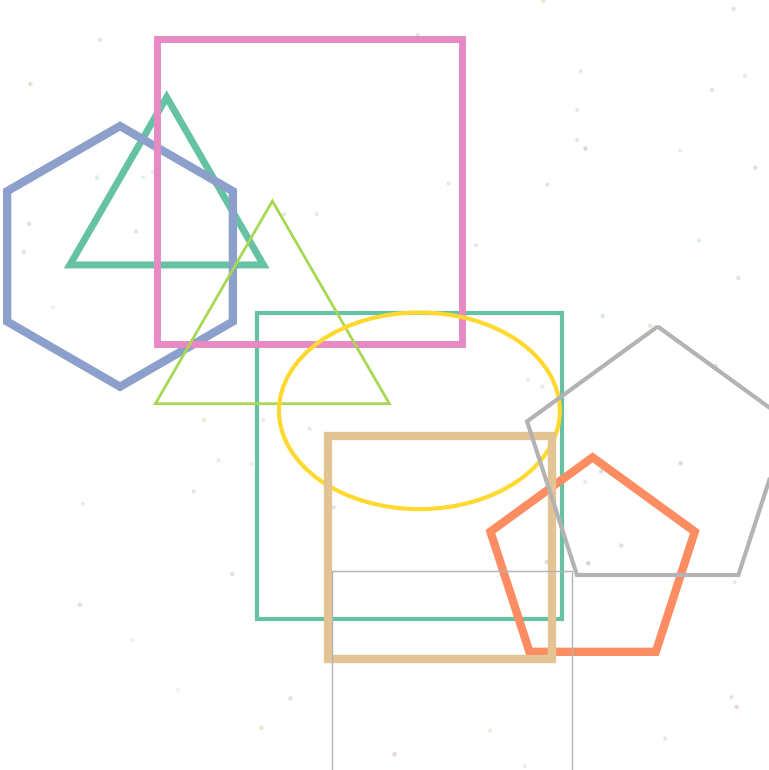[{"shape": "triangle", "thickness": 2.5, "radius": 0.73, "center": [0.216, 0.729]}, {"shape": "square", "thickness": 1.5, "radius": 0.99, "center": [0.531, 0.395]}, {"shape": "pentagon", "thickness": 3, "radius": 0.7, "center": [0.77, 0.266]}, {"shape": "hexagon", "thickness": 3, "radius": 0.85, "center": [0.156, 0.667]}, {"shape": "square", "thickness": 2.5, "radius": 0.99, "center": [0.402, 0.752]}, {"shape": "triangle", "thickness": 1, "radius": 0.88, "center": [0.354, 0.563]}, {"shape": "oval", "thickness": 1.5, "radius": 0.91, "center": [0.545, 0.466]}, {"shape": "square", "thickness": 3, "radius": 0.72, "center": [0.571, 0.289]}, {"shape": "square", "thickness": 0.5, "radius": 0.78, "center": [0.587, 0.103]}, {"shape": "pentagon", "thickness": 1.5, "radius": 0.89, "center": [0.854, 0.398]}]